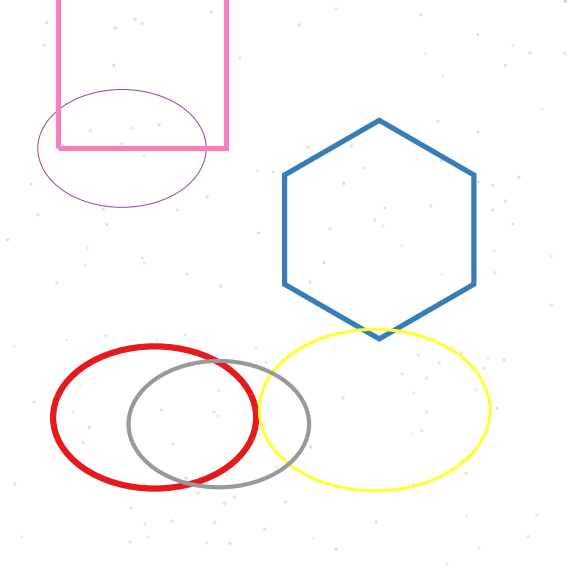[{"shape": "oval", "thickness": 3, "radius": 0.88, "center": [0.268, 0.276]}, {"shape": "hexagon", "thickness": 2.5, "radius": 0.95, "center": [0.657, 0.602]}, {"shape": "oval", "thickness": 0.5, "radius": 0.73, "center": [0.211, 0.742]}, {"shape": "oval", "thickness": 1.5, "radius": 1.0, "center": [0.649, 0.289]}, {"shape": "square", "thickness": 2.5, "radius": 0.72, "center": [0.246, 0.888]}, {"shape": "oval", "thickness": 2, "radius": 0.78, "center": [0.379, 0.265]}]